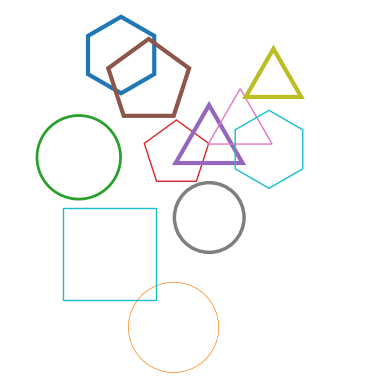[{"shape": "hexagon", "thickness": 3, "radius": 0.5, "center": [0.315, 0.857]}, {"shape": "circle", "thickness": 0.5, "radius": 0.59, "center": [0.451, 0.15]}, {"shape": "circle", "thickness": 2, "radius": 0.54, "center": [0.205, 0.591]}, {"shape": "pentagon", "thickness": 1, "radius": 0.44, "center": [0.458, 0.6]}, {"shape": "triangle", "thickness": 3, "radius": 0.5, "center": [0.543, 0.627]}, {"shape": "pentagon", "thickness": 3, "radius": 0.55, "center": [0.386, 0.788]}, {"shape": "triangle", "thickness": 1, "radius": 0.48, "center": [0.624, 0.674]}, {"shape": "circle", "thickness": 2.5, "radius": 0.45, "center": [0.543, 0.435]}, {"shape": "triangle", "thickness": 3, "radius": 0.42, "center": [0.71, 0.79]}, {"shape": "square", "thickness": 1, "radius": 0.6, "center": [0.284, 0.339]}, {"shape": "hexagon", "thickness": 1, "radius": 0.51, "center": [0.699, 0.612]}]